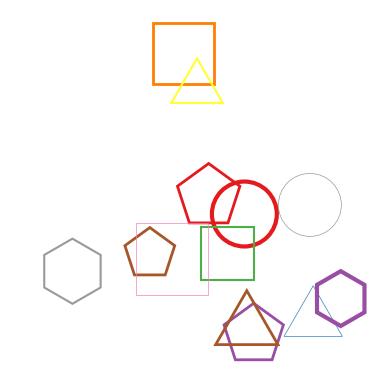[{"shape": "circle", "thickness": 3, "radius": 0.42, "center": [0.635, 0.444]}, {"shape": "pentagon", "thickness": 2, "radius": 0.43, "center": [0.542, 0.49]}, {"shape": "triangle", "thickness": 0.5, "radius": 0.44, "center": [0.814, 0.17]}, {"shape": "square", "thickness": 1.5, "radius": 0.34, "center": [0.59, 0.341]}, {"shape": "hexagon", "thickness": 3, "radius": 0.36, "center": [0.885, 0.224]}, {"shape": "pentagon", "thickness": 2, "radius": 0.41, "center": [0.659, 0.131]}, {"shape": "square", "thickness": 2, "radius": 0.39, "center": [0.476, 0.861]}, {"shape": "triangle", "thickness": 1.5, "radius": 0.39, "center": [0.512, 0.771]}, {"shape": "triangle", "thickness": 2, "radius": 0.47, "center": [0.641, 0.152]}, {"shape": "pentagon", "thickness": 2, "radius": 0.34, "center": [0.389, 0.341]}, {"shape": "square", "thickness": 0.5, "radius": 0.47, "center": [0.447, 0.328]}, {"shape": "hexagon", "thickness": 1.5, "radius": 0.42, "center": [0.188, 0.296]}, {"shape": "circle", "thickness": 0.5, "radius": 0.41, "center": [0.805, 0.468]}]